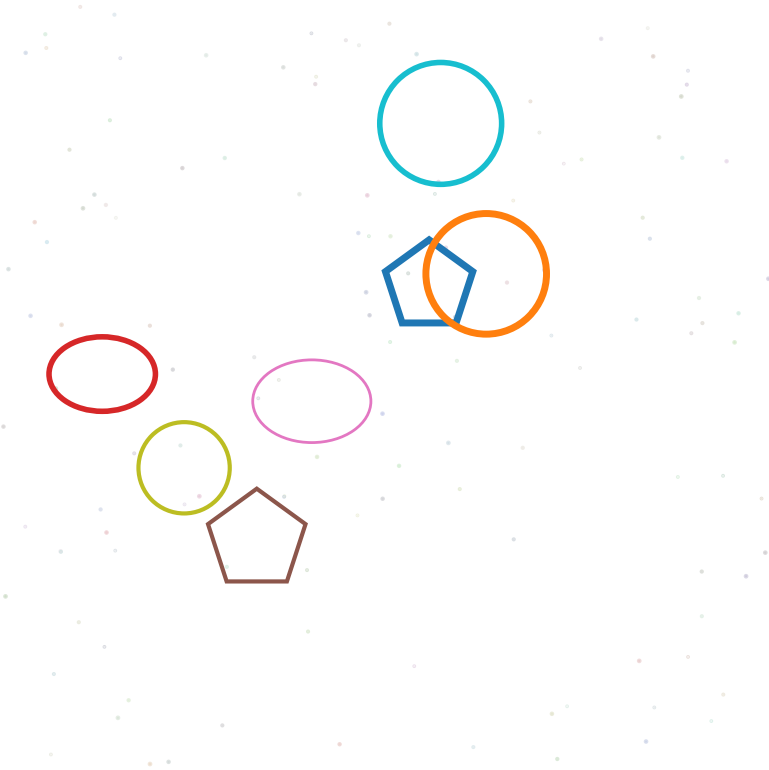[{"shape": "pentagon", "thickness": 2.5, "radius": 0.3, "center": [0.557, 0.629]}, {"shape": "circle", "thickness": 2.5, "radius": 0.39, "center": [0.631, 0.644]}, {"shape": "oval", "thickness": 2, "radius": 0.35, "center": [0.133, 0.514]}, {"shape": "pentagon", "thickness": 1.5, "radius": 0.33, "center": [0.333, 0.299]}, {"shape": "oval", "thickness": 1, "radius": 0.38, "center": [0.405, 0.479]}, {"shape": "circle", "thickness": 1.5, "radius": 0.3, "center": [0.239, 0.392]}, {"shape": "circle", "thickness": 2, "radius": 0.4, "center": [0.572, 0.84]}]